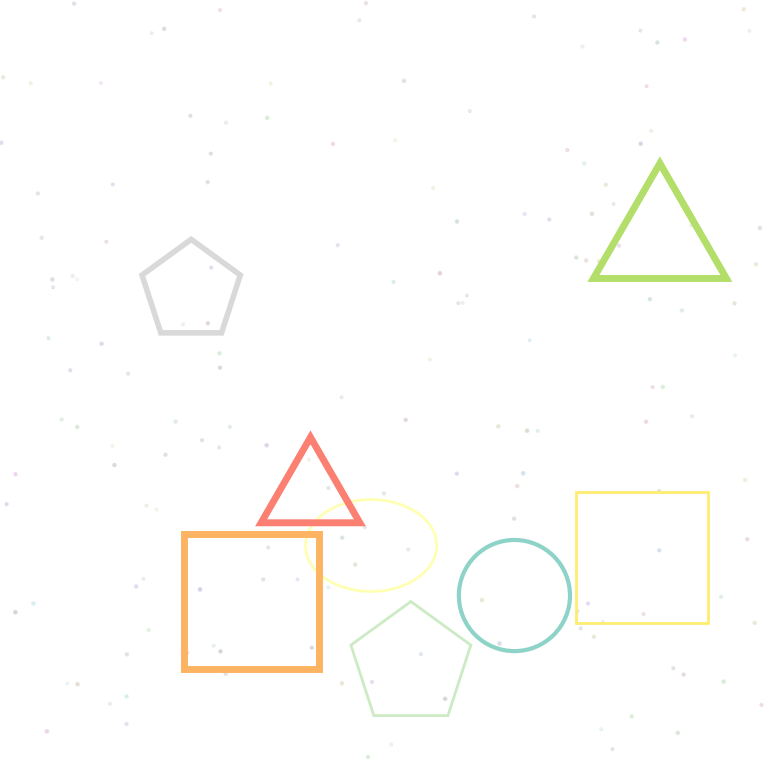[{"shape": "circle", "thickness": 1.5, "radius": 0.36, "center": [0.668, 0.227]}, {"shape": "oval", "thickness": 1, "radius": 0.43, "center": [0.482, 0.292]}, {"shape": "triangle", "thickness": 2.5, "radius": 0.37, "center": [0.403, 0.358]}, {"shape": "square", "thickness": 2.5, "radius": 0.44, "center": [0.327, 0.219]}, {"shape": "triangle", "thickness": 2.5, "radius": 0.5, "center": [0.857, 0.688]}, {"shape": "pentagon", "thickness": 2, "radius": 0.34, "center": [0.248, 0.622]}, {"shape": "pentagon", "thickness": 1, "radius": 0.41, "center": [0.534, 0.137]}, {"shape": "square", "thickness": 1, "radius": 0.43, "center": [0.834, 0.276]}]